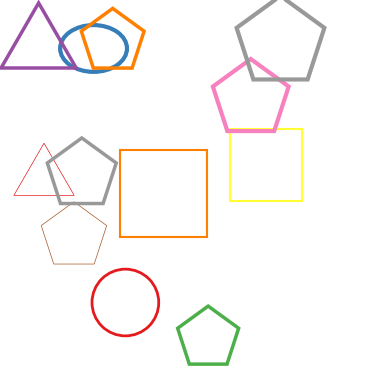[{"shape": "circle", "thickness": 2, "radius": 0.43, "center": [0.326, 0.214]}, {"shape": "triangle", "thickness": 0.5, "radius": 0.45, "center": [0.114, 0.538]}, {"shape": "oval", "thickness": 3, "radius": 0.43, "center": [0.243, 0.874]}, {"shape": "pentagon", "thickness": 2.5, "radius": 0.42, "center": [0.541, 0.122]}, {"shape": "triangle", "thickness": 2.5, "radius": 0.56, "center": [0.1, 0.88]}, {"shape": "pentagon", "thickness": 2.5, "radius": 0.43, "center": [0.293, 0.893]}, {"shape": "square", "thickness": 1.5, "radius": 0.56, "center": [0.425, 0.498]}, {"shape": "square", "thickness": 1.5, "radius": 0.47, "center": [0.691, 0.572]}, {"shape": "pentagon", "thickness": 0.5, "radius": 0.45, "center": [0.192, 0.386]}, {"shape": "pentagon", "thickness": 3, "radius": 0.52, "center": [0.651, 0.743]}, {"shape": "pentagon", "thickness": 3, "radius": 0.6, "center": [0.729, 0.891]}, {"shape": "pentagon", "thickness": 2.5, "radius": 0.47, "center": [0.212, 0.548]}]